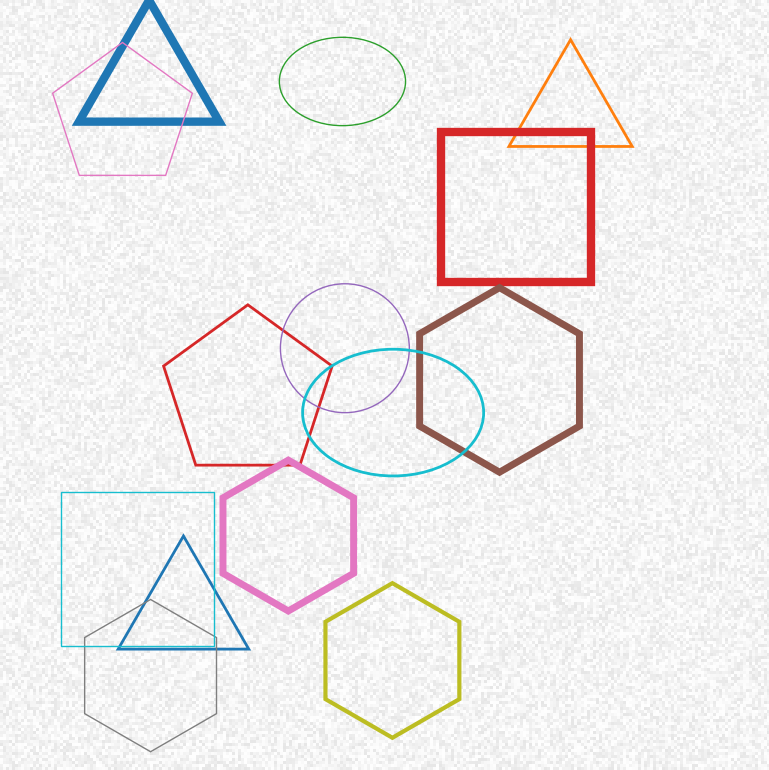[{"shape": "triangle", "thickness": 1, "radius": 0.49, "center": [0.238, 0.206]}, {"shape": "triangle", "thickness": 3, "radius": 0.53, "center": [0.194, 0.895]}, {"shape": "triangle", "thickness": 1, "radius": 0.46, "center": [0.741, 0.856]}, {"shape": "oval", "thickness": 0.5, "radius": 0.41, "center": [0.445, 0.894]}, {"shape": "square", "thickness": 3, "radius": 0.49, "center": [0.671, 0.732]}, {"shape": "pentagon", "thickness": 1, "radius": 0.58, "center": [0.322, 0.489]}, {"shape": "circle", "thickness": 0.5, "radius": 0.42, "center": [0.448, 0.548]}, {"shape": "hexagon", "thickness": 2.5, "radius": 0.6, "center": [0.649, 0.507]}, {"shape": "hexagon", "thickness": 2.5, "radius": 0.49, "center": [0.374, 0.304]}, {"shape": "pentagon", "thickness": 0.5, "radius": 0.48, "center": [0.159, 0.849]}, {"shape": "hexagon", "thickness": 0.5, "radius": 0.49, "center": [0.196, 0.123]}, {"shape": "hexagon", "thickness": 1.5, "radius": 0.5, "center": [0.51, 0.142]}, {"shape": "square", "thickness": 0.5, "radius": 0.5, "center": [0.179, 0.261]}, {"shape": "oval", "thickness": 1, "radius": 0.59, "center": [0.511, 0.464]}]